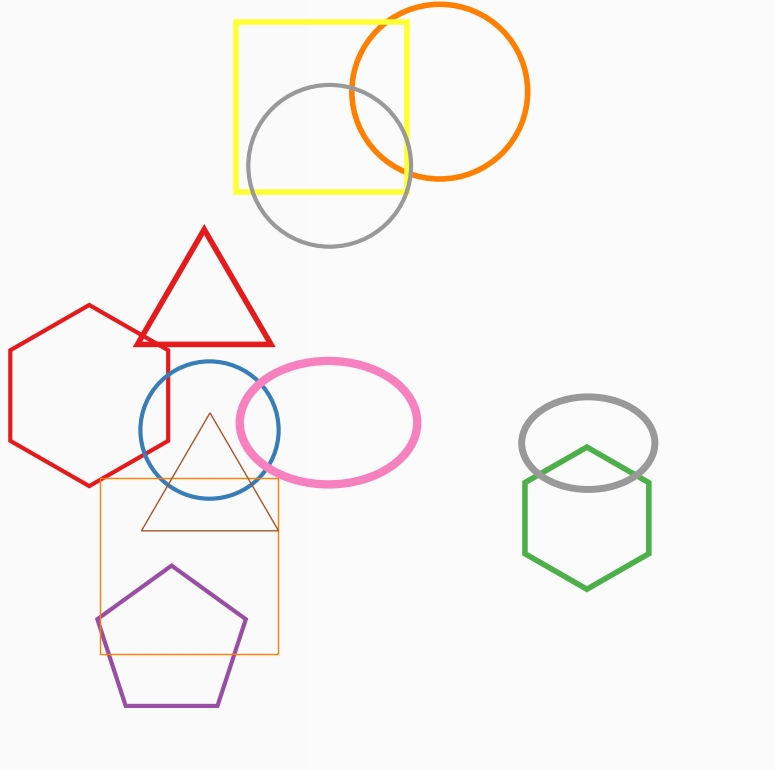[{"shape": "hexagon", "thickness": 1.5, "radius": 0.59, "center": [0.115, 0.486]}, {"shape": "triangle", "thickness": 2, "radius": 0.5, "center": [0.264, 0.602]}, {"shape": "circle", "thickness": 1.5, "radius": 0.45, "center": [0.27, 0.441]}, {"shape": "hexagon", "thickness": 2, "radius": 0.46, "center": [0.757, 0.327]}, {"shape": "pentagon", "thickness": 1.5, "radius": 0.5, "center": [0.221, 0.165]}, {"shape": "square", "thickness": 0.5, "radius": 0.57, "center": [0.244, 0.265]}, {"shape": "circle", "thickness": 2, "radius": 0.57, "center": [0.567, 0.881]}, {"shape": "square", "thickness": 2, "radius": 0.55, "center": [0.415, 0.861]}, {"shape": "triangle", "thickness": 0.5, "radius": 0.51, "center": [0.271, 0.362]}, {"shape": "oval", "thickness": 3, "radius": 0.57, "center": [0.424, 0.451]}, {"shape": "oval", "thickness": 2.5, "radius": 0.43, "center": [0.759, 0.424]}, {"shape": "circle", "thickness": 1.5, "radius": 0.53, "center": [0.425, 0.785]}]